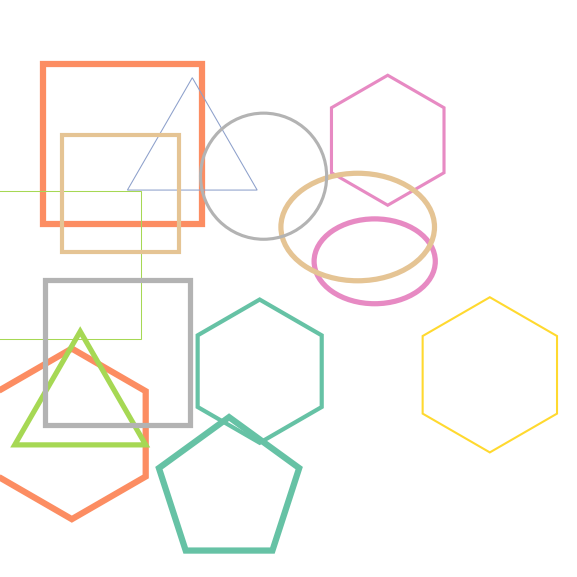[{"shape": "hexagon", "thickness": 2, "radius": 0.62, "center": [0.45, 0.356]}, {"shape": "pentagon", "thickness": 3, "radius": 0.64, "center": [0.397, 0.149]}, {"shape": "square", "thickness": 3, "radius": 0.69, "center": [0.212, 0.75]}, {"shape": "hexagon", "thickness": 3, "radius": 0.74, "center": [0.124, 0.248]}, {"shape": "triangle", "thickness": 0.5, "radius": 0.65, "center": [0.333, 0.735]}, {"shape": "hexagon", "thickness": 1.5, "radius": 0.56, "center": [0.671, 0.756]}, {"shape": "oval", "thickness": 2.5, "radius": 0.52, "center": [0.649, 0.547]}, {"shape": "triangle", "thickness": 2.5, "radius": 0.65, "center": [0.139, 0.294]}, {"shape": "square", "thickness": 0.5, "radius": 0.64, "center": [0.116, 0.54]}, {"shape": "hexagon", "thickness": 1, "radius": 0.67, "center": [0.848, 0.35]}, {"shape": "square", "thickness": 2, "radius": 0.51, "center": [0.208, 0.665]}, {"shape": "oval", "thickness": 2.5, "radius": 0.66, "center": [0.619, 0.606]}, {"shape": "square", "thickness": 2.5, "radius": 0.63, "center": [0.203, 0.389]}, {"shape": "circle", "thickness": 1.5, "radius": 0.55, "center": [0.456, 0.694]}]